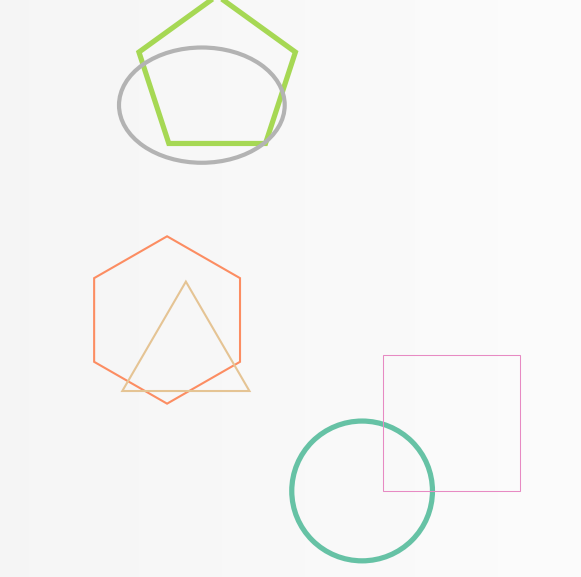[{"shape": "circle", "thickness": 2.5, "radius": 0.61, "center": [0.623, 0.149]}, {"shape": "hexagon", "thickness": 1, "radius": 0.72, "center": [0.287, 0.445]}, {"shape": "square", "thickness": 0.5, "radius": 0.59, "center": [0.777, 0.266]}, {"shape": "pentagon", "thickness": 2.5, "radius": 0.71, "center": [0.374, 0.865]}, {"shape": "triangle", "thickness": 1, "radius": 0.63, "center": [0.32, 0.385]}, {"shape": "oval", "thickness": 2, "radius": 0.71, "center": [0.347, 0.817]}]